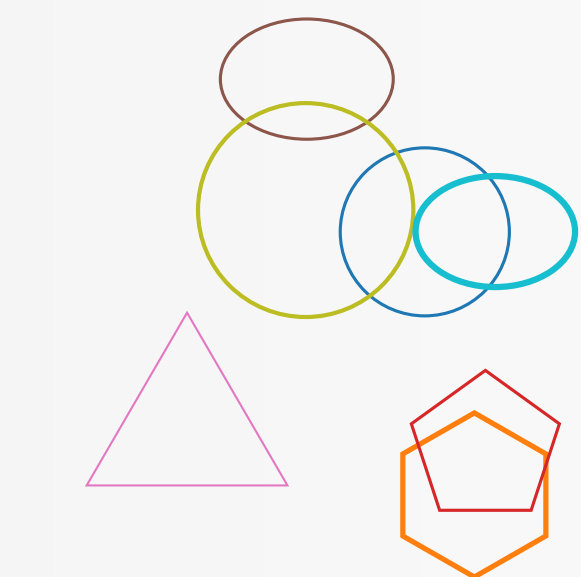[{"shape": "circle", "thickness": 1.5, "radius": 0.73, "center": [0.731, 0.598]}, {"shape": "hexagon", "thickness": 2.5, "radius": 0.71, "center": [0.816, 0.142]}, {"shape": "pentagon", "thickness": 1.5, "radius": 0.67, "center": [0.835, 0.224]}, {"shape": "oval", "thickness": 1.5, "radius": 0.74, "center": [0.528, 0.862]}, {"shape": "triangle", "thickness": 1, "radius": 1.0, "center": [0.322, 0.258]}, {"shape": "circle", "thickness": 2, "radius": 0.93, "center": [0.526, 0.635]}, {"shape": "oval", "thickness": 3, "radius": 0.69, "center": [0.852, 0.598]}]